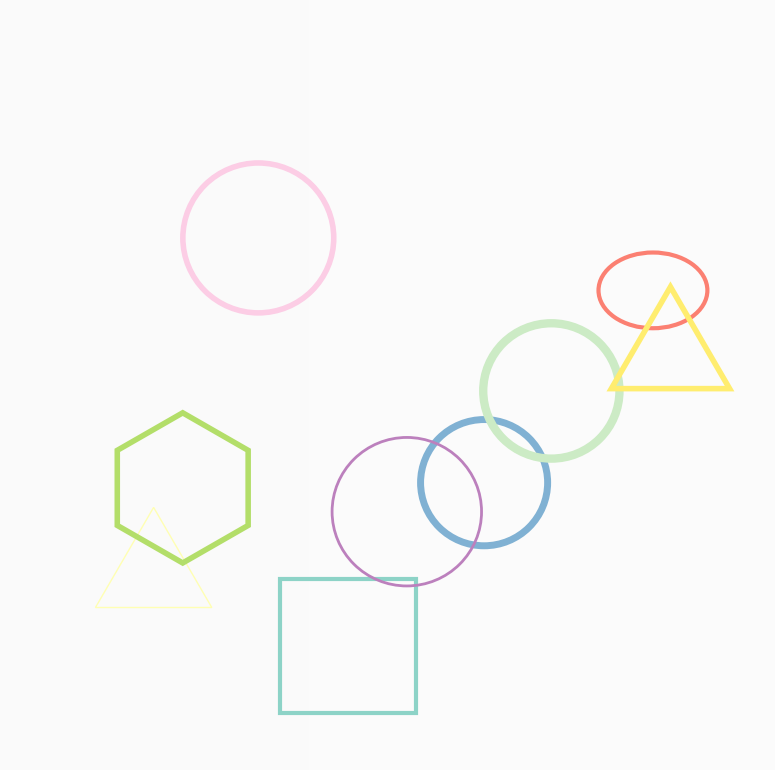[{"shape": "square", "thickness": 1.5, "radius": 0.44, "center": [0.449, 0.161]}, {"shape": "triangle", "thickness": 0.5, "radius": 0.43, "center": [0.198, 0.254]}, {"shape": "oval", "thickness": 1.5, "radius": 0.35, "center": [0.843, 0.623]}, {"shape": "circle", "thickness": 2.5, "radius": 0.41, "center": [0.625, 0.373]}, {"shape": "hexagon", "thickness": 2, "radius": 0.49, "center": [0.236, 0.366]}, {"shape": "circle", "thickness": 2, "radius": 0.49, "center": [0.333, 0.691]}, {"shape": "circle", "thickness": 1, "radius": 0.48, "center": [0.525, 0.335]}, {"shape": "circle", "thickness": 3, "radius": 0.44, "center": [0.711, 0.492]}, {"shape": "triangle", "thickness": 2, "radius": 0.44, "center": [0.865, 0.539]}]